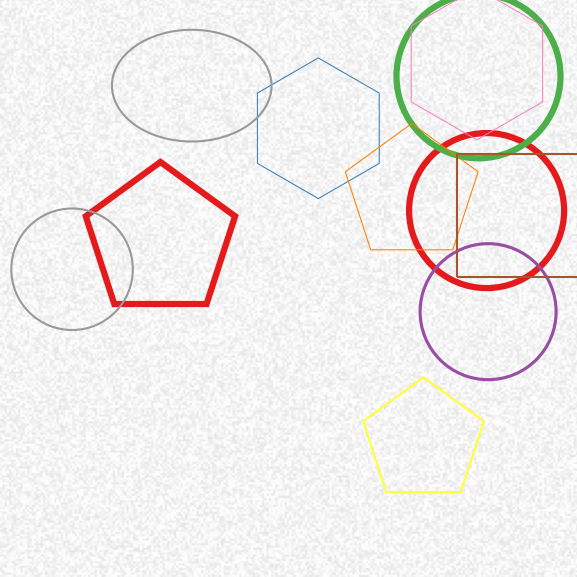[{"shape": "circle", "thickness": 3, "radius": 0.67, "center": [0.843, 0.634]}, {"shape": "pentagon", "thickness": 3, "radius": 0.68, "center": [0.278, 0.583]}, {"shape": "hexagon", "thickness": 0.5, "radius": 0.61, "center": [0.551, 0.777]}, {"shape": "circle", "thickness": 3, "radius": 0.71, "center": [0.829, 0.867]}, {"shape": "circle", "thickness": 1.5, "radius": 0.59, "center": [0.845, 0.459]}, {"shape": "pentagon", "thickness": 0.5, "radius": 0.6, "center": [0.713, 0.664]}, {"shape": "pentagon", "thickness": 1, "radius": 0.55, "center": [0.733, 0.236]}, {"shape": "square", "thickness": 1, "radius": 0.53, "center": [0.898, 0.626]}, {"shape": "hexagon", "thickness": 0.5, "radius": 0.66, "center": [0.826, 0.888]}, {"shape": "oval", "thickness": 1, "radius": 0.69, "center": [0.332, 0.851]}, {"shape": "circle", "thickness": 1, "radius": 0.53, "center": [0.125, 0.533]}]